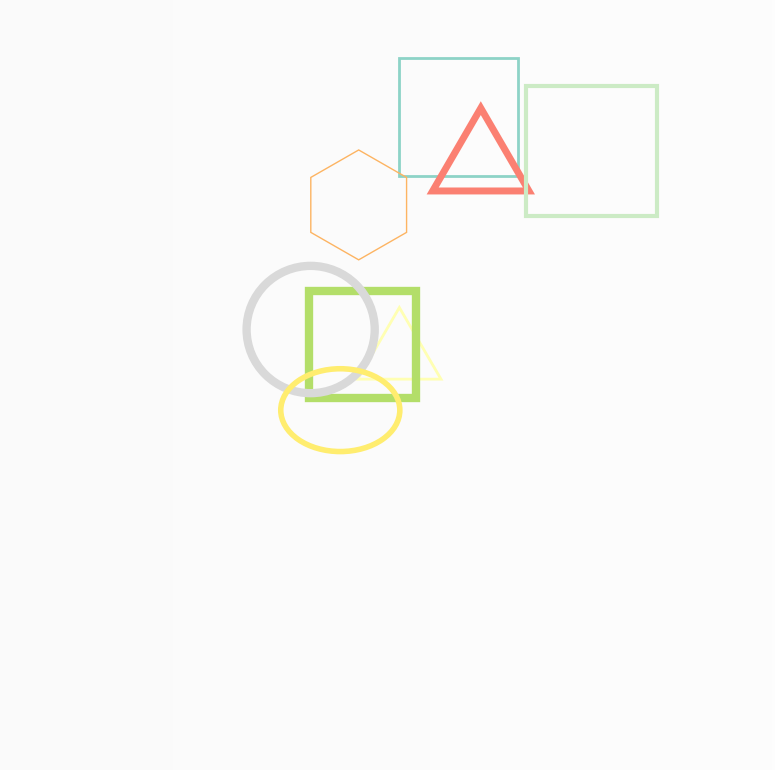[{"shape": "square", "thickness": 1, "radius": 0.38, "center": [0.591, 0.848]}, {"shape": "triangle", "thickness": 1, "radius": 0.31, "center": [0.515, 0.539]}, {"shape": "triangle", "thickness": 2.5, "radius": 0.36, "center": [0.62, 0.788]}, {"shape": "hexagon", "thickness": 0.5, "radius": 0.36, "center": [0.463, 0.734]}, {"shape": "square", "thickness": 3, "radius": 0.35, "center": [0.468, 0.552]}, {"shape": "circle", "thickness": 3, "radius": 0.41, "center": [0.401, 0.572]}, {"shape": "square", "thickness": 1.5, "radius": 0.42, "center": [0.763, 0.804]}, {"shape": "oval", "thickness": 2, "radius": 0.38, "center": [0.439, 0.467]}]